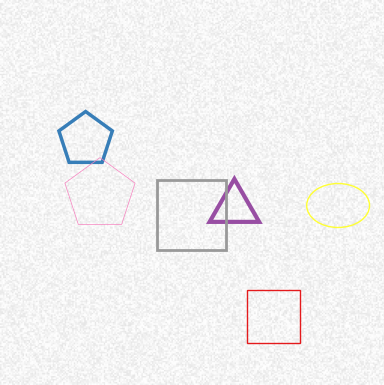[{"shape": "square", "thickness": 1, "radius": 0.35, "center": [0.709, 0.179]}, {"shape": "pentagon", "thickness": 2.5, "radius": 0.36, "center": [0.222, 0.637]}, {"shape": "triangle", "thickness": 3, "radius": 0.37, "center": [0.609, 0.461]}, {"shape": "oval", "thickness": 1, "radius": 0.41, "center": [0.878, 0.466]}, {"shape": "pentagon", "thickness": 0.5, "radius": 0.48, "center": [0.26, 0.495]}, {"shape": "square", "thickness": 2, "radius": 0.45, "center": [0.497, 0.441]}]